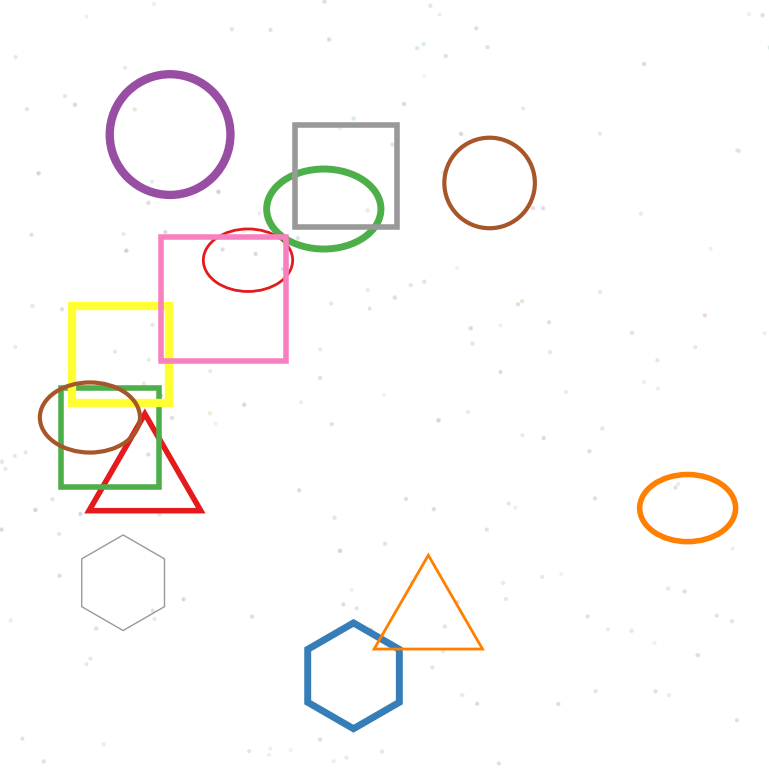[{"shape": "triangle", "thickness": 2, "radius": 0.42, "center": [0.188, 0.379]}, {"shape": "oval", "thickness": 1, "radius": 0.29, "center": [0.322, 0.662]}, {"shape": "hexagon", "thickness": 2.5, "radius": 0.34, "center": [0.459, 0.122]}, {"shape": "square", "thickness": 2, "radius": 0.32, "center": [0.143, 0.432]}, {"shape": "oval", "thickness": 2.5, "radius": 0.37, "center": [0.421, 0.729]}, {"shape": "circle", "thickness": 3, "radius": 0.39, "center": [0.221, 0.825]}, {"shape": "triangle", "thickness": 1, "radius": 0.41, "center": [0.556, 0.198]}, {"shape": "oval", "thickness": 2, "radius": 0.31, "center": [0.893, 0.34]}, {"shape": "square", "thickness": 3, "radius": 0.31, "center": [0.157, 0.54]}, {"shape": "circle", "thickness": 1.5, "radius": 0.29, "center": [0.636, 0.762]}, {"shape": "oval", "thickness": 1.5, "radius": 0.33, "center": [0.117, 0.458]}, {"shape": "square", "thickness": 2, "radius": 0.4, "center": [0.29, 0.611]}, {"shape": "square", "thickness": 2, "radius": 0.33, "center": [0.45, 0.771]}, {"shape": "hexagon", "thickness": 0.5, "radius": 0.31, "center": [0.16, 0.243]}]